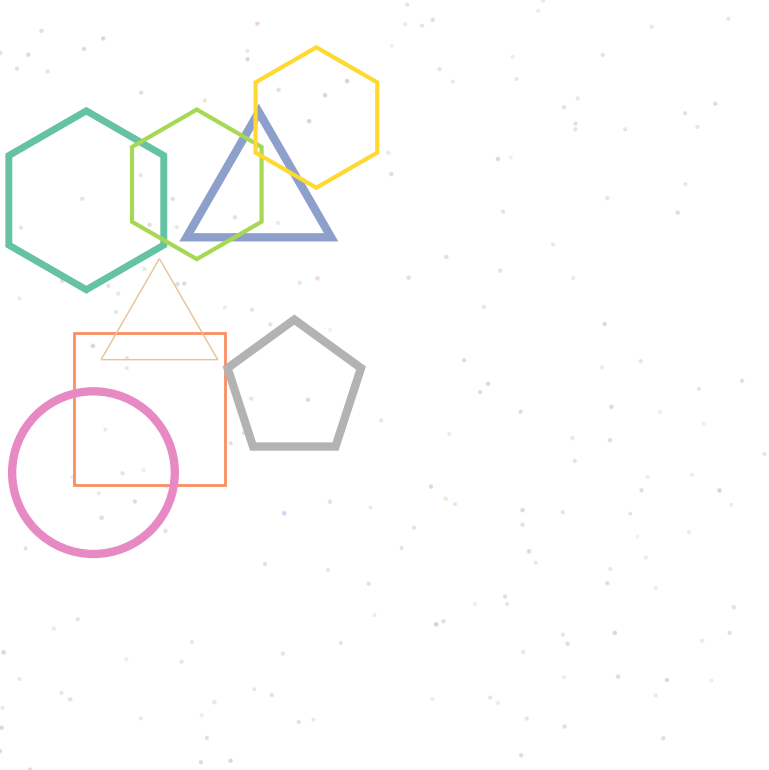[{"shape": "hexagon", "thickness": 2.5, "radius": 0.58, "center": [0.112, 0.74]}, {"shape": "square", "thickness": 1, "radius": 0.49, "center": [0.194, 0.468]}, {"shape": "triangle", "thickness": 3, "radius": 0.54, "center": [0.336, 0.746]}, {"shape": "circle", "thickness": 3, "radius": 0.53, "center": [0.121, 0.386]}, {"shape": "hexagon", "thickness": 1.5, "radius": 0.49, "center": [0.256, 0.761]}, {"shape": "hexagon", "thickness": 1.5, "radius": 0.46, "center": [0.411, 0.847]}, {"shape": "triangle", "thickness": 0.5, "radius": 0.44, "center": [0.207, 0.577]}, {"shape": "pentagon", "thickness": 3, "radius": 0.46, "center": [0.382, 0.494]}]